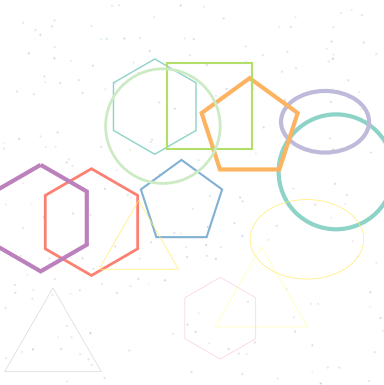[{"shape": "circle", "thickness": 3, "radius": 0.75, "center": [0.873, 0.554]}, {"shape": "hexagon", "thickness": 1, "radius": 0.62, "center": [0.402, 0.723]}, {"shape": "triangle", "thickness": 0.5, "radius": 0.7, "center": [0.678, 0.22]}, {"shape": "oval", "thickness": 3, "radius": 0.57, "center": [0.844, 0.684]}, {"shape": "hexagon", "thickness": 2, "radius": 0.69, "center": [0.238, 0.423]}, {"shape": "pentagon", "thickness": 1.5, "radius": 0.55, "center": [0.471, 0.474]}, {"shape": "pentagon", "thickness": 3, "radius": 0.66, "center": [0.648, 0.666]}, {"shape": "square", "thickness": 1.5, "radius": 0.55, "center": [0.544, 0.724]}, {"shape": "hexagon", "thickness": 0.5, "radius": 0.53, "center": [0.572, 0.174]}, {"shape": "triangle", "thickness": 0.5, "radius": 0.73, "center": [0.138, 0.107]}, {"shape": "hexagon", "thickness": 3, "radius": 0.69, "center": [0.106, 0.433]}, {"shape": "circle", "thickness": 2, "radius": 0.74, "center": [0.423, 0.672]}, {"shape": "triangle", "thickness": 0.5, "radius": 0.6, "center": [0.36, 0.36]}, {"shape": "oval", "thickness": 0.5, "radius": 0.74, "center": [0.797, 0.378]}]